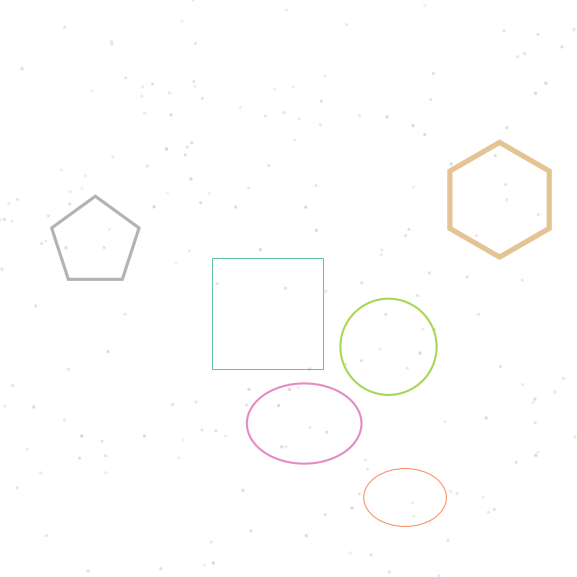[{"shape": "square", "thickness": 0.5, "radius": 0.48, "center": [0.464, 0.456]}, {"shape": "oval", "thickness": 0.5, "radius": 0.36, "center": [0.701, 0.138]}, {"shape": "oval", "thickness": 1, "radius": 0.5, "center": [0.527, 0.266]}, {"shape": "circle", "thickness": 1, "radius": 0.42, "center": [0.673, 0.399]}, {"shape": "hexagon", "thickness": 2.5, "radius": 0.5, "center": [0.865, 0.653]}, {"shape": "pentagon", "thickness": 1.5, "radius": 0.4, "center": [0.165, 0.58]}]